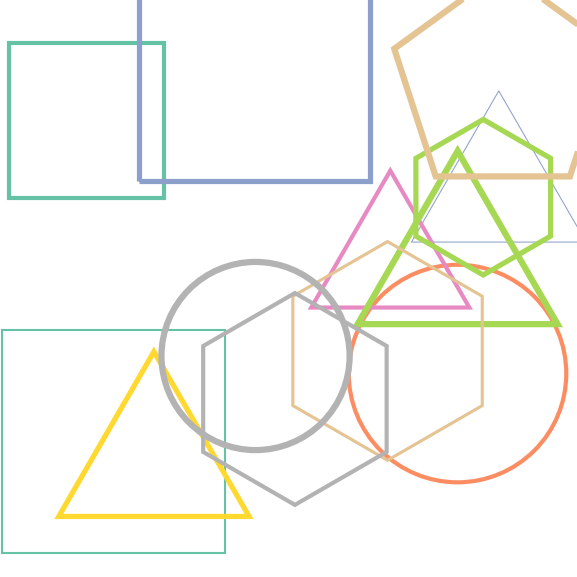[{"shape": "square", "thickness": 1, "radius": 0.96, "center": [0.197, 0.234]}, {"shape": "square", "thickness": 2, "radius": 0.67, "center": [0.15, 0.79]}, {"shape": "circle", "thickness": 2, "radius": 0.94, "center": [0.792, 0.352]}, {"shape": "square", "thickness": 2.5, "radius": 1.0, "center": [0.441, 0.886]}, {"shape": "triangle", "thickness": 0.5, "radius": 0.87, "center": [0.864, 0.667]}, {"shape": "triangle", "thickness": 2, "radius": 0.79, "center": [0.676, 0.546]}, {"shape": "hexagon", "thickness": 2.5, "radius": 0.67, "center": [0.837, 0.658]}, {"shape": "triangle", "thickness": 3, "radius": 1.0, "center": [0.792, 0.538]}, {"shape": "triangle", "thickness": 2.5, "radius": 0.95, "center": [0.267, 0.2]}, {"shape": "pentagon", "thickness": 3, "radius": 0.99, "center": [0.871, 0.854]}, {"shape": "hexagon", "thickness": 1.5, "radius": 0.95, "center": [0.671, 0.391]}, {"shape": "circle", "thickness": 3, "radius": 0.81, "center": [0.443, 0.383]}, {"shape": "hexagon", "thickness": 2, "radius": 0.92, "center": [0.511, 0.308]}]